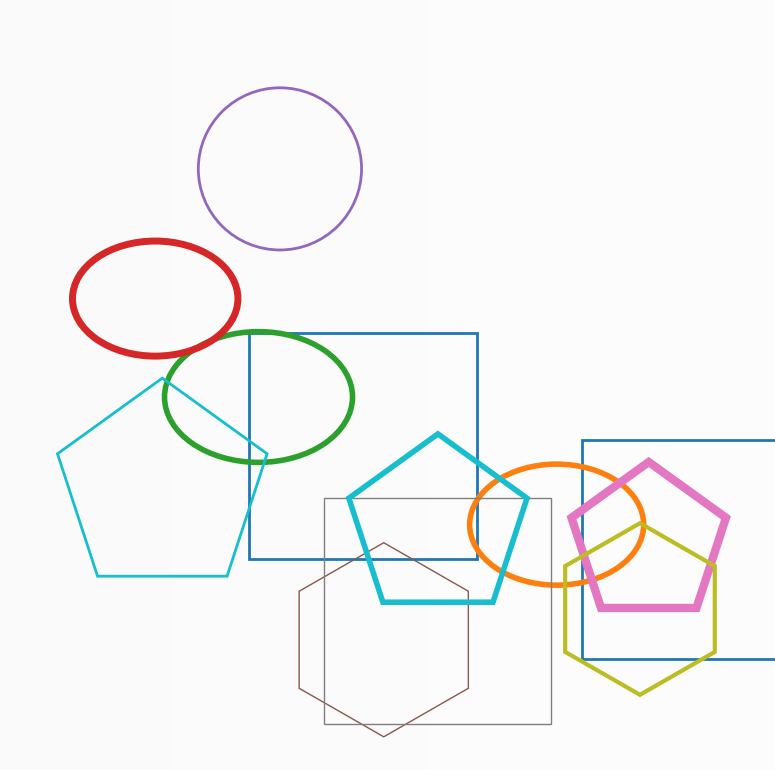[{"shape": "square", "thickness": 1, "radius": 0.71, "center": [0.893, 0.287]}, {"shape": "square", "thickness": 1, "radius": 0.73, "center": [0.468, 0.421]}, {"shape": "oval", "thickness": 2, "radius": 0.56, "center": [0.718, 0.319]}, {"shape": "oval", "thickness": 2, "radius": 0.61, "center": [0.334, 0.484]}, {"shape": "oval", "thickness": 2.5, "radius": 0.53, "center": [0.2, 0.612]}, {"shape": "circle", "thickness": 1, "radius": 0.53, "center": [0.361, 0.781]}, {"shape": "hexagon", "thickness": 0.5, "radius": 0.63, "center": [0.495, 0.169]}, {"shape": "pentagon", "thickness": 3, "radius": 0.52, "center": [0.837, 0.295]}, {"shape": "square", "thickness": 0.5, "radius": 0.73, "center": [0.564, 0.207]}, {"shape": "hexagon", "thickness": 1.5, "radius": 0.56, "center": [0.826, 0.209]}, {"shape": "pentagon", "thickness": 2, "radius": 0.6, "center": [0.565, 0.316]}, {"shape": "pentagon", "thickness": 1, "radius": 0.71, "center": [0.209, 0.367]}]